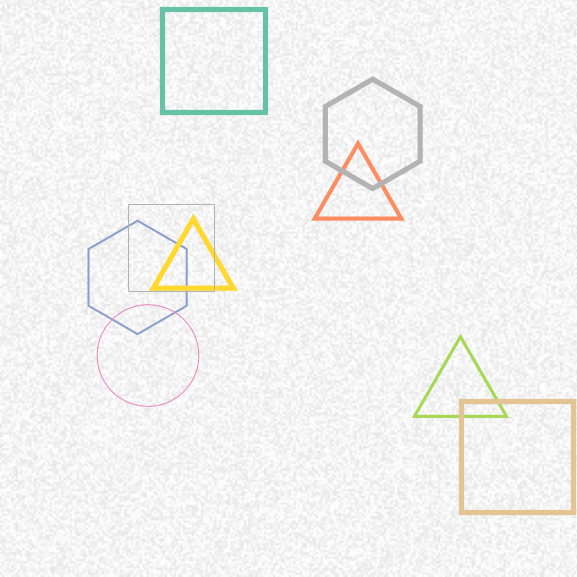[{"shape": "square", "thickness": 2.5, "radius": 0.45, "center": [0.37, 0.894]}, {"shape": "triangle", "thickness": 2, "radius": 0.43, "center": [0.62, 0.664]}, {"shape": "hexagon", "thickness": 1, "radius": 0.49, "center": [0.238, 0.519]}, {"shape": "circle", "thickness": 0.5, "radius": 0.44, "center": [0.256, 0.383]}, {"shape": "triangle", "thickness": 1.5, "radius": 0.46, "center": [0.797, 0.324]}, {"shape": "triangle", "thickness": 2.5, "radius": 0.4, "center": [0.335, 0.54]}, {"shape": "square", "thickness": 2.5, "radius": 0.48, "center": [0.895, 0.208]}, {"shape": "hexagon", "thickness": 2.5, "radius": 0.47, "center": [0.645, 0.767]}, {"shape": "square", "thickness": 0.5, "radius": 0.38, "center": [0.296, 0.571]}]